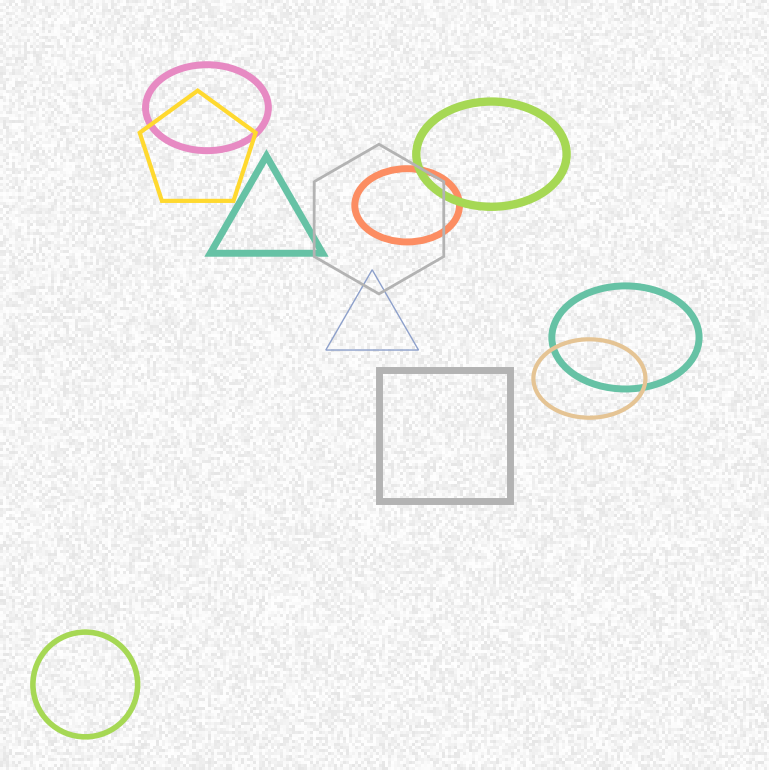[{"shape": "oval", "thickness": 2.5, "radius": 0.48, "center": [0.812, 0.562]}, {"shape": "triangle", "thickness": 2.5, "radius": 0.42, "center": [0.346, 0.713]}, {"shape": "oval", "thickness": 2.5, "radius": 0.34, "center": [0.529, 0.733]}, {"shape": "triangle", "thickness": 0.5, "radius": 0.35, "center": [0.483, 0.58]}, {"shape": "oval", "thickness": 2.5, "radius": 0.4, "center": [0.269, 0.86]}, {"shape": "circle", "thickness": 2, "radius": 0.34, "center": [0.111, 0.111]}, {"shape": "oval", "thickness": 3, "radius": 0.49, "center": [0.638, 0.8]}, {"shape": "pentagon", "thickness": 1.5, "radius": 0.4, "center": [0.257, 0.803]}, {"shape": "oval", "thickness": 1.5, "radius": 0.36, "center": [0.765, 0.508]}, {"shape": "square", "thickness": 2.5, "radius": 0.43, "center": [0.577, 0.434]}, {"shape": "hexagon", "thickness": 1, "radius": 0.49, "center": [0.492, 0.715]}]